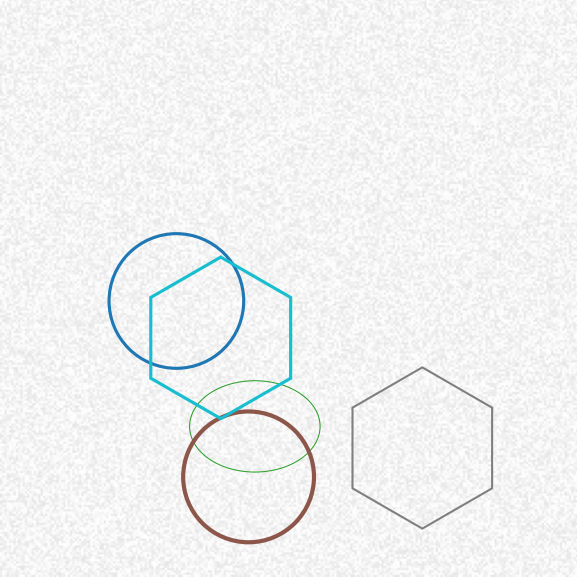[{"shape": "circle", "thickness": 1.5, "radius": 0.58, "center": [0.305, 0.478]}, {"shape": "oval", "thickness": 0.5, "radius": 0.56, "center": [0.441, 0.261]}, {"shape": "circle", "thickness": 2, "radius": 0.57, "center": [0.43, 0.173]}, {"shape": "hexagon", "thickness": 1, "radius": 0.7, "center": [0.731, 0.223]}, {"shape": "hexagon", "thickness": 1.5, "radius": 0.7, "center": [0.382, 0.414]}]